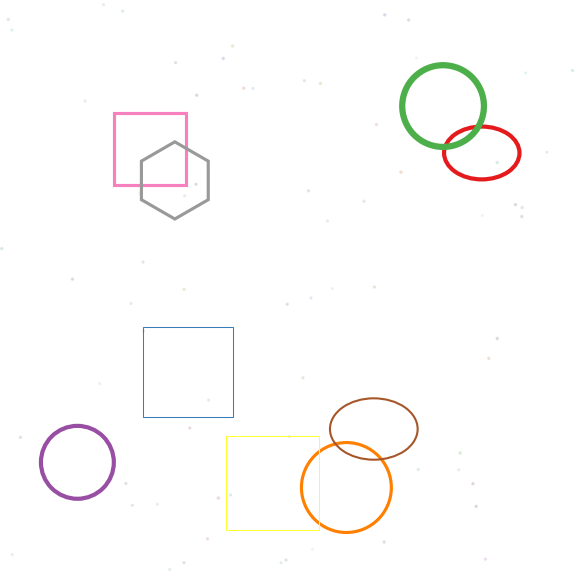[{"shape": "oval", "thickness": 2, "radius": 0.33, "center": [0.834, 0.734]}, {"shape": "square", "thickness": 0.5, "radius": 0.39, "center": [0.326, 0.355]}, {"shape": "circle", "thickness": 3, "radius": 0.35, "center": [0.767, 0.815]}, {"shape": "circle", "thickness": 2, "radius": 0.32, "center": [0.134, 0.199]}, {"shape": "circle", "thickness": 1.5, "radius": 0.39, "center": [0.6, 0.155]}, {"shape": "square", "thickness": 0.5, "radius": 0.41, "center": [0.472, 0.163]}, {"shape": "oval", "thickness": 1, "radius": 0.38, "center": [0.647, 0.256]}, {"shape": "square", "thickness": 1.5, "radius": 0.31, "center": [0.26, 0.74]}, {"shape": "hexagon", "thickness": 1.5, "radius": 0.33, "center": [0.303, 0.687]}]